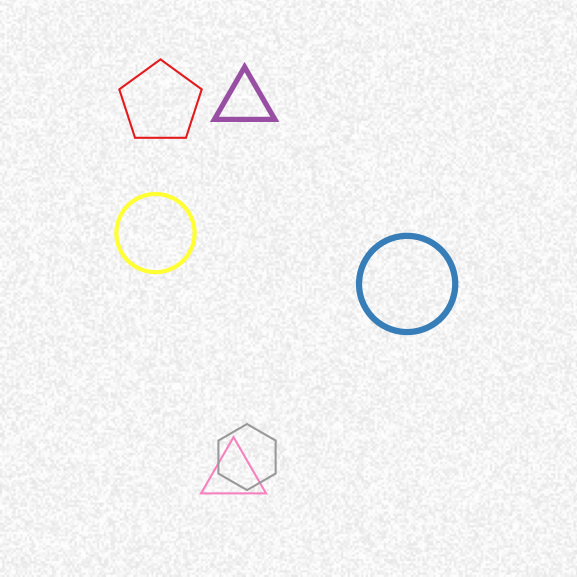[{"shape": "pentagon", "thickness": 1, "radius": 0.38, "center": [0.278, 0.821]}, {"shape": "circle", "thickness": 3, "radius": 0.42, "center": [0.705, 0.507]}, {"shape": "triangle", "thickness": 2.5, "radius": 0.3, "center": [0.424, 0.823]}, {"shape": "circle", "thickness": 2, "radius": 0.34, "center": [0.269, 0.596]}, {"shape": "triangle", "thickness": 1, "radius": 0.32, "center": [0.404, 0.177]}, {"shape": "hexagon", "thickness": 1, "radius": 0.29, "center": [0.428, 0.208]}]